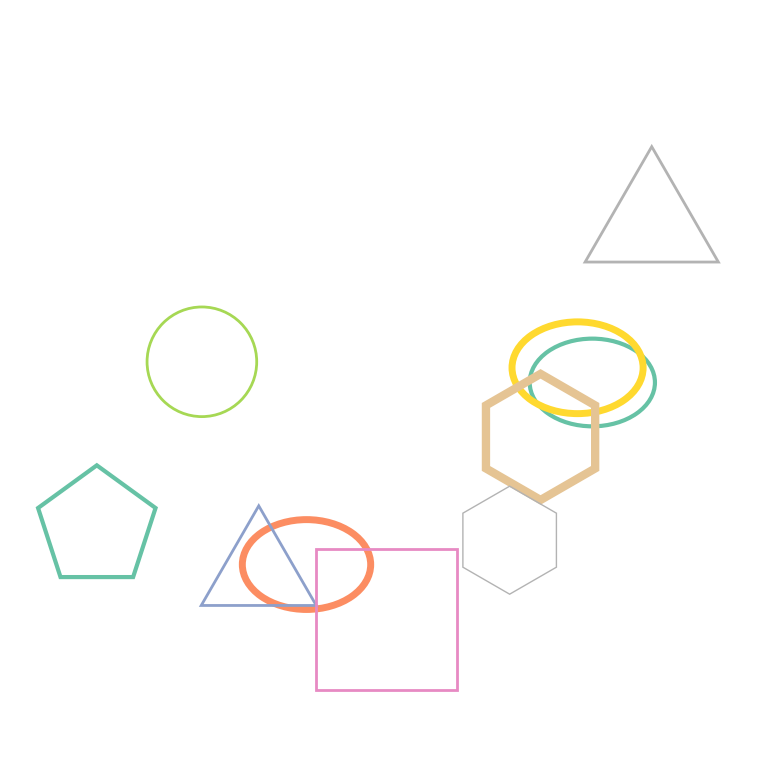[{"shape": "oval", "thickness": 1.5, "radius": 0.41, "center": [0.769, 0.503]}, {"shape": "pentagon", "thickness": 1.5, "radius": 0.4, "center": [0.126, 0.315]}, {"shape": "oval", "thickness": 2.5, "radius": 0.42, "center": [0.398, 0.267]}, {"shape": "triangle", "thickness": 1, "radius": 0.43, "center": [0.336, 0.257]}, {"shape": "square", "thickness": 1, "radius": 0.46, "center": [0.502, 0.196]}, {"shape": "circle", "thickness": 1, "radius": 0.36, "center": [0.262, 0.53]}, {"shape": "oval", "thickness": 2.5, "radius": 0.43, "center": [0.75, 0.522]}, {"shape": "hexagon", "thickness": 3, "radius": 0.41, "center": [0.702, 0.433]}, {"shape": "hexagon", "thickness": 0.5, "radius": 0.35, "center": [0.662, 0.298]}, {"shape": "triangle", "thickness": 1, "radius": 0.5, "center": [0.846, 0.71]}]